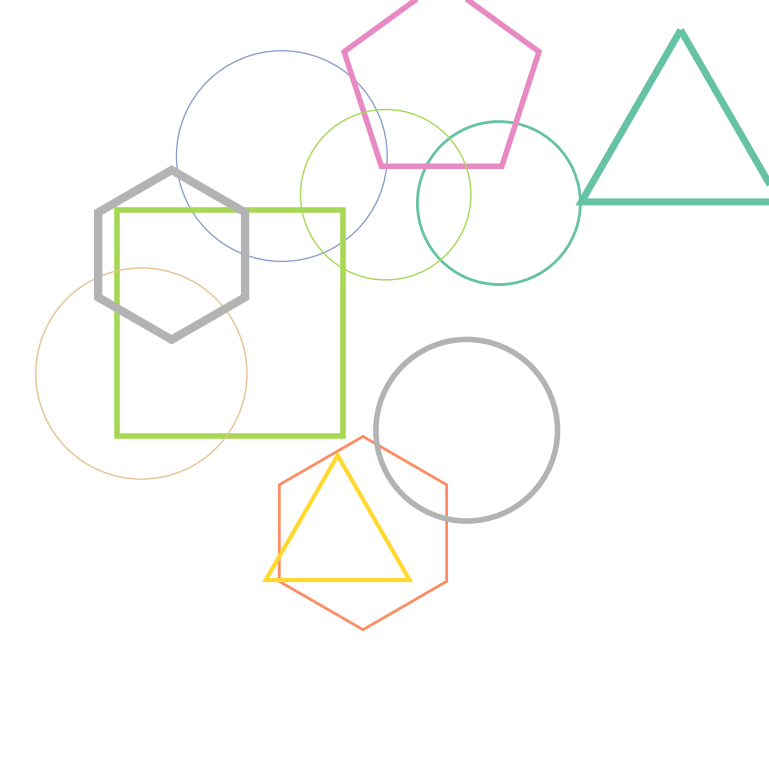[{"shape": "circle", "thickness": 1, "radius": 0.53, "center": [0.648, 0.736]}, {"shape": "triangle", "thickness": 2.5, "radius": 0.74, "center": [0.884, 0.812]}, {"shape": "hexagon", "thickness": 1, "radius": 0.63, "center": [0.471, 0.308]}, {"shape": "circle", "thickness": 0.5, "radius": 0.68, "center": [0.366, 0.797]}, {"shape": "pentagon", "thickness": 2, "radius": 0.67, "center": [0.573, 0.892]}, {"shape": "square", "thickness": 2, "radius": 0.73, "center": [0.299, 0.581]}, {"shape": "circle", "thickness": 0.5, "radius": 0.55, "center": [0.501, 0.747]}, {"shape": "triangle", "thickness": 1.5, "radius": 0.54, "center": [0.438, 0.301]}, {"shape": "circle", "thickness": 0.5, "radius": 0.69, "center": [0.184, 0.515]}, {"shape": "hexagon", "thickness": 3, "radius": 0.55, "center": [0.223, 0.669]}, {"shape": "circle", "thickness": 2, "radius": 0.59, "center": [0.606, 0.441]}]